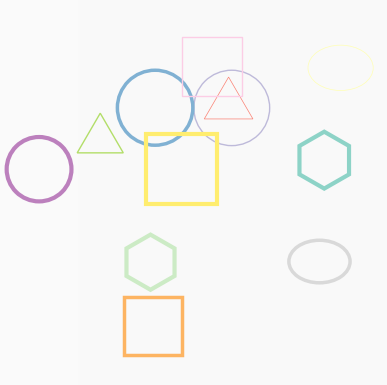[{"shape": "hexagon", "thickness": 3, "radius": 0.37, "center": [0.837, 0.584]}, {"shape": "oval", "thickness": 0.5, "radius": 0.42, "center": [0.879, 0.824]}, {"shape": "circle", "thickness": 1, "radius": 0.49, "center": [0.598, 0.72]}, {"shape": "triangle", "thickness": 0.5, "radius": 0.36, "center": [0.59, 0.727]}, {"shape": "circle", "thickness": 2.5, "radius": 0.49, "center": [0.4, 0.72]}, {"shape": "square", "thickness": 2.5, "radius": 0.37, "center": [0.395, 0.153]}, {"shape": "triangle", "thickness": 1, "radius": 0.34, "center": [0.259, 0.637]}, {"shape": "square", "thickness": 1, "radius": 0.39, "center": [0.547, 0.827]}, {"shape": "oval", "thickness": 2.5, "radius": 0.39, "center": [0.824, 0.321]}, {"shape": "circle", "thickness": 3, "radius": 0.42, "center": [0.101, 0.561]}, {"shape": "hexagon", "thickness": 3, "radius": 0.36, "center": [0.388, 0.319]}, {"shape": "square", "thickness": 3, "radius": 0.46, "center": [0.468, 0.561]}]